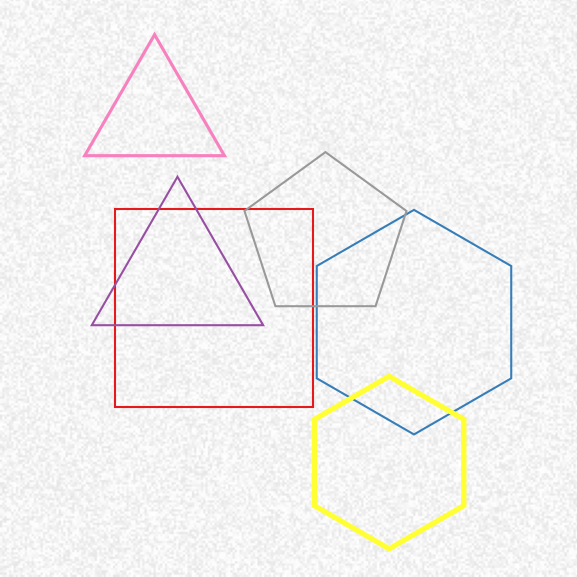[{"shape": "square", "thickness": 1, "radius": 0.86, "center": [0.37, 0.466]}, {"shape": "hexagon", "thickness": 1, "radius": 0.97, "center": [0.717, 0.441]}, {"shape": "triangle", "thickness": 1, "radius": 0.86, "center": [0.307, 0.522]}, {"shape": "hexagon", "thickness": 2.5, "radius": 0.75, "center": [0.674, 0.198]}, {"shape": "triangle", "thickness": 1.5, "radius": 0.7, "center": [0.268, 0.799]}, {"shape": "pentagon", "thickness": 1, "radius": 0.74, "center": [0.564, 0.588]}]